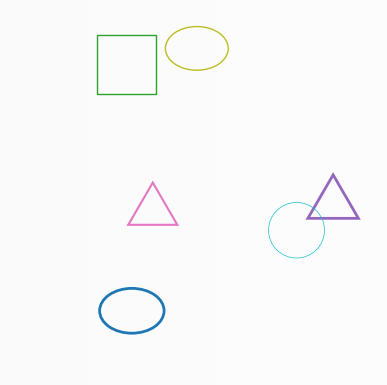[{"shape": "oval", "thickness": 2, "radius": 0.42, "center": [0.34, 0.193]}, {"shape": "square", "thickness": 1, "radius": 0.38, "center": [0.327, 0.831]}, {"shape": "triangle", "thickness": 2, "radius": 0.38, "center": [0.86, 0.471]}, {"shape": "triangle", "thickness": 1.5, "radius": 0.37, "center": [0.394, 0.453]}, {"shape": "oval", "thickness": 1, "radius": 0.41, "center": [0.508, 0.874]}, {"shape": "circle", "thickness": 0.5, "radius": 0.36, "center": [0.765, 0.402]}]